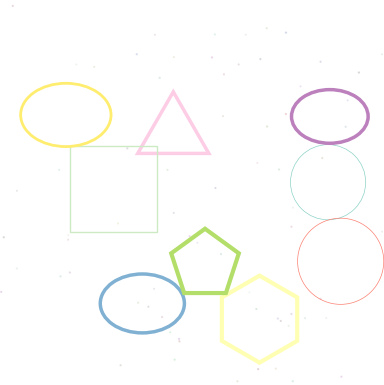[{"shape": "circle", "thickness": 0.5, "radius": 0.49, "center": [0.852, 0.527]}, {"shape": "hexagon", "thickness": 3, "radius": 0.56, "center": [0.674, 0.171]}, {"shape": "circle", "thickness": 0.5, "radius": 0.56, "center": [0.885, 0.321]}, {"shape": "oval", "thickness": 2.5, "radius": 0.55, "center": [0.37, 0.212]}, {"shape": "pentagon", "thickness": 3, "radius": 0.46, "center": [0.533, 0.314]}, {"shape": "triangle", "thickness": 2.5, "radius": 0.53, "center": [0.45, 0.655]}, {"shape": "oval", "thickness": 2.5, "radius": 0.5, "center": [0.857, 0.698]}, {"shape": "square", "thickness": 1, "radius": 0.56, "center": [0.295, 0.509]}, {"shape": "oval", "thickness": 2, "radius": 0.59, "center": [0.171, 0.701]}]